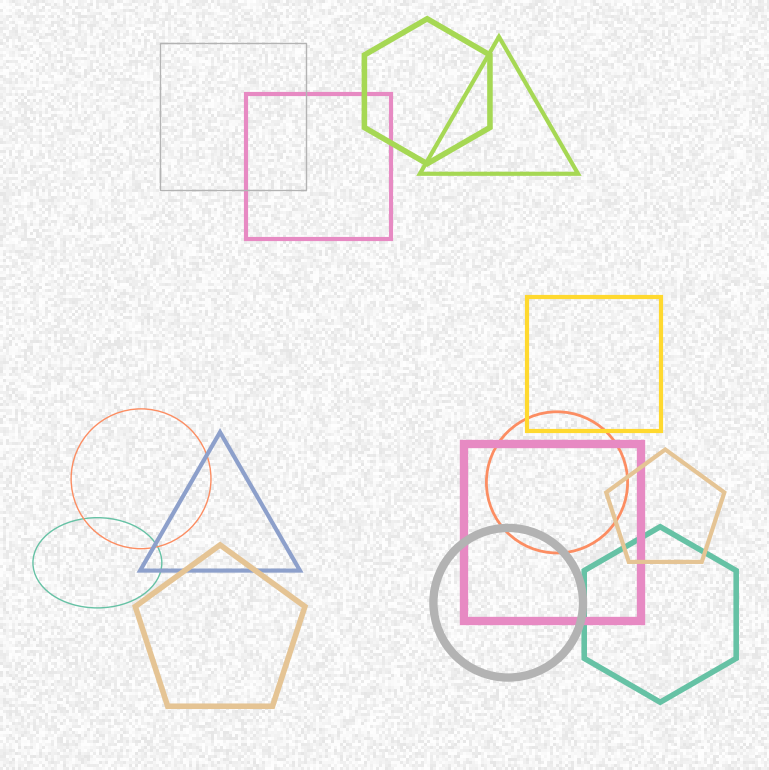[{"shape": "oval", "thickness": 0.5, "radius": 0.42, "center": [0.126, 0.269]}, {"shape": "hexagon", "thickness": 2, "radius": 0.57, "center": [0.857, 0.202]}, {"shape": "circle", "thickness": 0.5, "radius": 0.45, "center": [0.183, 0.378]}, {"shape": "circle", "thickness": 1, "radius": 0.46, "center": [0.723, 0.374]}, {"shape": "triangle", "thickness": 1.5, "radius": 0.6, "center": [0.286, 0.319]}, {"shape": "square", "thickness": 3, "radius": 0.58, "center": [0.717, 0.308]}, {"shape": "square", "thickness": 1.5, "radius": 0.47, "center": [0.414, 0.784]}, {"shape": "hexagon", "thickness": 2, "radius": 0.47, "center": [0.555, 0.881]}, {"shape": "triangle", "thickness": 1.5, "radius": 0.59, "center": [0.648, 0.834]}, {"shape": "square", "thickness": 1.5, "radius": 0.44, "center": [0.772, 0.527]}, {"shape": "pentagon", "thickness": 2, "radius": 0.58, "center": [0.286, 0.176]}, {"shape": "pentagon", "thickness": 1.5, "radius": 0.4, "center": [0.864, 0.336]}, {"shape": "circle", "thickness": 3, "radius": 0.49, "center": [0.66, 0.217]}, {"shape": "square", "thickness": 0.5, "radius": 0.48, "center": [0.303, 0.849]}]